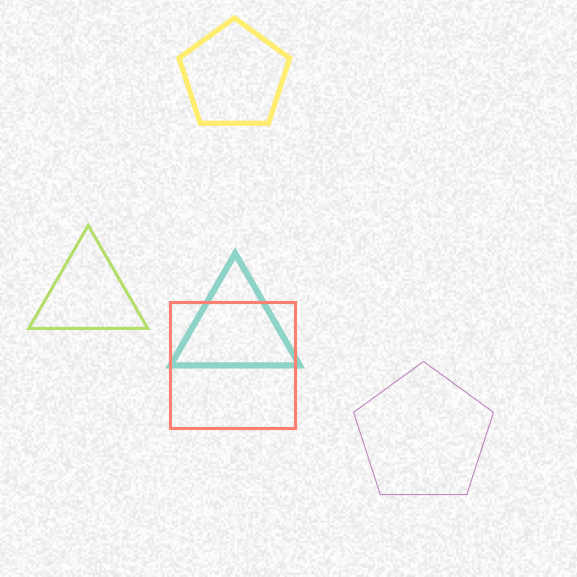[{"shape": "triangle", "thickness": 3, "radius": 0.65, "center": [0.407, 0.431]}, {"shape": "square", "thickness": 1.5, "radius": 0.54, "center": [0.402, 0.366]}, {"shape": "triangle", "thickness": 1.5, "radius": 0.59, "center": [0.153, 0.49]}, {"shape": "pentagon", "thickness": 0.5, "radius": 0.64, "center": [0.733, 0.246]}, {"shape": "pentagon", "thickness": 2.5, "radius": 0.5, "center": [0.406, 0.867]}]